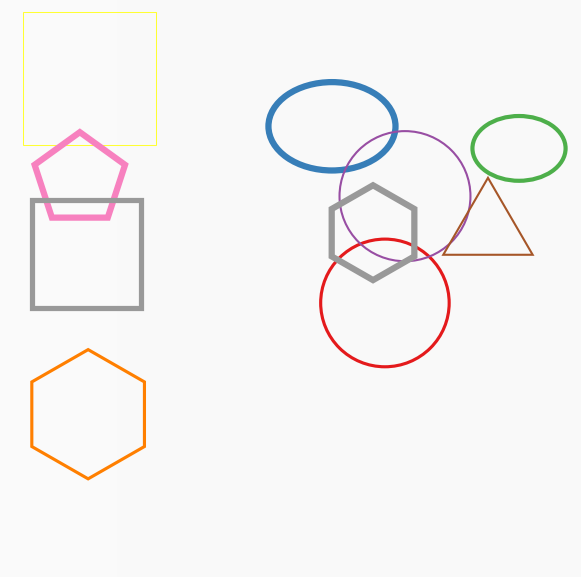[{"shape": "circle", "thickness": 1.5, "radius": 0.55, "center": [0.662, 0.475]}, {"shape": "oval", "thickness": 3, "radius": 0.55, "center": [0.571, 0.78]}, {"shape": "oval", "thickness": 2, "radius": 0.4, "center": [0.893, 0.742]}, {"shape": "circle", "thickness": 1, "radius": 0.56, "center": [0.697, 0.659]}, {"shape": "hexagon", "thickness": 1.5, "radius": 0.56, "center": [0.152, 0.282]}, {"shape": "square", "thickness": 0.5, "radius": 0.57, "center": [0.154, 0.864]}, {"shape": "triangle", "thickness": 1, "radius": 0.44, "center": [0.84, 0.602]}, {"shape": "pentagon", "thickness": 3, "radius": 0.41, "center": [0.137, 0.688]}, {"shape": "hexagon", "thickness": 3, "radius": 0.41, "center": [0.642, 0.596]}, {"shape": "square", "thickness": 2.5, "radius": 0.47, "center": [0.149, 0.559]}]